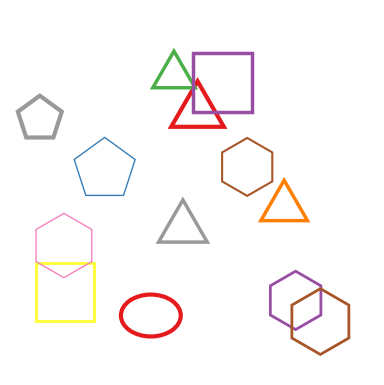[{"shape": "oval", "thickness": 3, "radius": 0.39, "center": [0.392, 0.18]}, {"shape": "triangle", "thickness": 3, "radius": 0.39, "center": [0.513, 0.71]}, {"shape": "pentagon", "thickness": 1, "radius": 0.42, "center": [0.272, 0.56]}, {"shape": "triangle", "thickness": 2.5, "radius": 0.32, "center": [0.452, 0.804]}, {"shape": "square", "thickness": 2.5, "radius": 0.38, "center": [0.577, 0.786]}, {"shape": "hexagon", "thickness": 2, "radius": 0.38, "center": [0.768, 0.22]}, {"shape": "triangle", "thickness": 2.5, "radius": 0.35, "center": [0.738, 0.462]}, {"shape": "square", "thickness": 2, "radius": 0.38, "center": [0.169, 0.242]}, {"shape": "hexagon", "thickness": 2, "radius": 0.43, "center": [0.832, 0.165]}, {"shape": "hexagon", "thickness": 1.5, "radius": 0.38, "center": [0.642, 0.566]}, {"shape": "hexagon", "thickness": 1, "radius": 0.42, "center": [0.166, 0.362]}, {"shape": "pentagon", "thickness": 3, "radius": 0.3, "center": [0.103, 0.691]}, {"shape": "triangle", "thickness": 2.5, "radius": 0.37, "center": [0.475, 0.408]}]